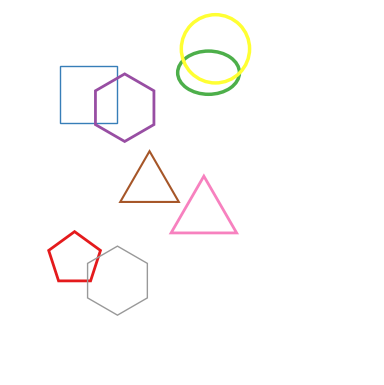[{"shape": "pentagon", "thickness": 2, "radius": 0.35, "center": [0.194, 0.328]}, {"shape": "square", "thickness": 1, "radius": 0.37, "center": [0.23, 0.754]}, {"shape": "oval", "thickness": 2.5, "radius": 0.4, "center": [0.542, 0.811]}, {"shape": "hexagon", "thickness": 2, "radius": 0.44, "center": [0.324, 0.72]}, {"shape": "circle", "thickness": 2.5, "radius": 0.44, "center": [0.56, 0.873]}, {"shape": "triangle", "thickness": 1.5, "radius": 0.44, "center": [0.388, 0.519]}, {"shape": "triangle", "thickness": 2, "radius": 0.49, "center": [0.53, 0.444]}, {"shape": "hexagon", "thickness": 1, "radius": 0.45, "center": [0.305, 0.271]}]